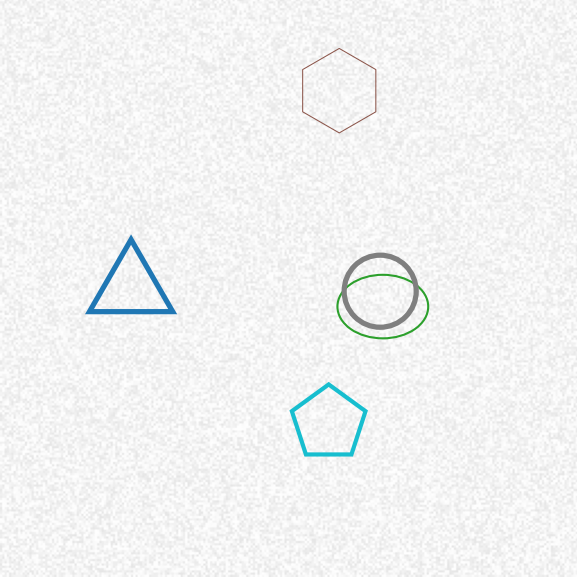[{"shape": "triangle", "thickness": 2.5, "radius": 0.42, "center": [0.227, 0.501]}, {"shape": "oval", "thickness": 1, "radius": 0.39, "center": [0.663, 0.468]}, {"shape": "hexagon", "thickness": 0.5, "radius": 0.37, "center": [0.587, 0.842]}, {"shape": "circle", "thickness": 2.5, "radius": 0.31, "center": [0.658, 0.495]}, {"shape": "pentagon", "thickness": 2, "radius": 0.34, "center": [0.569, 0.266]}]